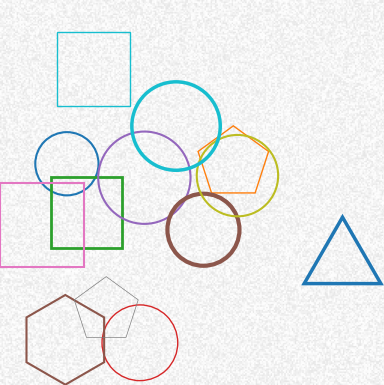[{"shape": "circle", "thickness": 1.5, "radius": 0.41, "center": [0.174, 0.575]}, {"shape": "triangle", "thickness": 2.5, "radius": 0.57, "center": [0.89, 0.321]}, {"shape": "pentagon", "thickness": 1, "radius": 0.48, "center": [0.606, 0.577]}, {"shape": "square", "thickness": 2, "radius": 0.46, "center": [0.224, 0.449]}, {"shape": "circle", "thickness": 1, "radius": 0.49, "center": [0.363, 0.11]}, {"shape": "circle", "thickness": 1.5, "radius": 0.6, "center": [0.375, 0.538]}, {"shape": "circle", "thickness": 3, "radius": 0.47, "center": [0.528, 0.403]}, {"shape": "hexagon", "thickness": 1.5, "radius": 0.58, "center": [0.17, 0.117]}, {"shape": "square", "thickness": 1.5, "radius": 0.54, "center": [0.109, 0.416]}, {"shape": "pentagon", "thickness": 0.5, "radius": 0.44, "center": [0.276, 0.194]}, {"shape": "circle", "thickness": 1.5, "radius": 0.53, "center": [0.617, 0.544]}, {"shape": "square", "thickness": 1, "radius": 0.48, "center": [0.243, 0.821]}, {"shape": "circle", "thickness": 2.5, "radius": 0.57, "center": [0.457, 0.673]}]